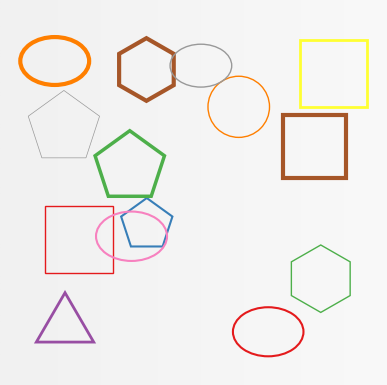[{"shape": "oval", "thickness": 1.5, "radius": 0.46, "center": [0.692, 0.138]}, {"shape": "square", "thickness": 1, "radius": 0.43, "center": [0.204, 0.378]}, {"shape": "pentagon", "thickness": 1.5, "radius": 0.35, "center": [0.379, 0.416]}, {"shape": "pentagon", "thickness": 2.5, "radius": 0.47, "center": [0.335, 0.566]}, {"shape": "hexagon", "thickness": 1, "radius": 0.44, "center": [0.828, 0.276]}, {"shape": "triangle", "thickness": 2, "radius": 0.43, "center": [0.168, 0.154]}, {"shape": "oval", "thickness": 3, "radius": 0.44, "center": [0.141, 0.842]}, {"shape": "circle", "thickness": 1, "radius": 0.4, "center": [0.616, 0.723]}, {"shape": "square", "thickness": 2, "radius": 0.43, "center": [0.86, 0.809]}, {"shape": "hexagon", "thickness": 3, "radius": 0.41, "center": [0.378, 0.819]}, {"shape": "square", "thickness": 3, "radius": 0.41, "center": [0.811, 0.619]}, {"shape": "oval", "thickness": 1.5, "radius": 0.46, "center": [0.339, 0.386]}, {"shape": "oval", "thickness": 1, "radius": 0.4, "center": [0.518, 0.829]}, {"shape": "pentagon", "thickness": 0.5, "radius": 0.48, "center": [0.165, 0.668]}]